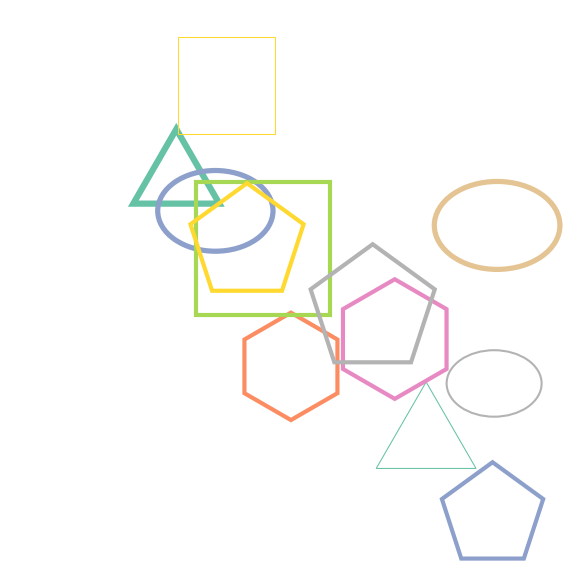[{"shape": "triangle", "thickness": 3, "radius": 0.43, "center": [0.305, 0.69]}, {"shape": "triangle", "thickness": 0.5, "radius": 0.5, "center": [0.738, 0.238]}, {"shape": "hexagon", "thickness": 2, "radius": 0.46, "center": [0.504, 0.365]}, {"shape": "oval", "thickness": 2.5, "radius": 0.5, "center": [0.373, 0.634]}, {"shape": "pentagon", "thickness": 2, "radius": 0.46, "center": [0.853, 0.107]}, {"shape": "hexagon", "thickness": 2, "radius": 0.52, "center": [0.684, 0.412]}, {"shape": "square", "thickness": 2, "radius": 0.58, "center": [0.455, 0.57]}, {"shape": "square", "thickness": 0.5, "radius": 0.42, "center": [0.392, 0.85]}, {"shape": "pentagon", "thickness": 2, "radius": 0.51, "center": [0.428, 0.579]}, {"shape": "oval", "thickness": 2.5, "radius": 0.54, "center": [0.861, 0.609]}, {"shape": "oval", "thickness": 1, "radius": 0.41, "center": [0.856, 0.335]}, {"shape": "pentagon", "thickness": 2, "radius": 0.57, "center": [0.645, 0.463]}]